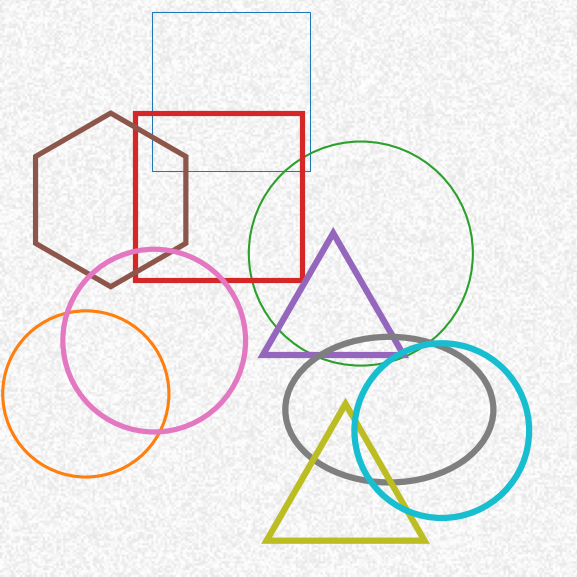[{"shape": "square", "thickness": 0.5, "radius": 0.69, "center": [0.4, 0.841]}, {"shape": "circle", "thickness": 1.5, "radius": 0.72, "center": [0.149, 0.317]}, {"shape": "circle", "thickness": 1, "radius": 0.97, "center": [0.625, 0.56]}, {"shape": "square", "thickness": 2.5, "radius": 0.72, "center": [0.379, 0.659]}, {"shape": "triangle", "thickness": 3, "radius": 0.7, "center": [0.577, 0.455]}, {"shape": "hexagon", "thickness": 2.5, "radius": 0.75, "center": [0.192, 0.653]}, {"shape": "circle", "thickness": 2.5, "radius": 0.79, "center": [0.267, 0.409]}, {"shape": "oval", "thickness": 3, "radius": 0.9, "center": [0.674, 0.29]}, {"shape": "triangle", "thickness": 3, "radius": 0.79, "center": [0.598, 0.142]}, {"shape": "circle", "thickness": 3, "radius": 0.76, "center": [0.765, 0.253]}]